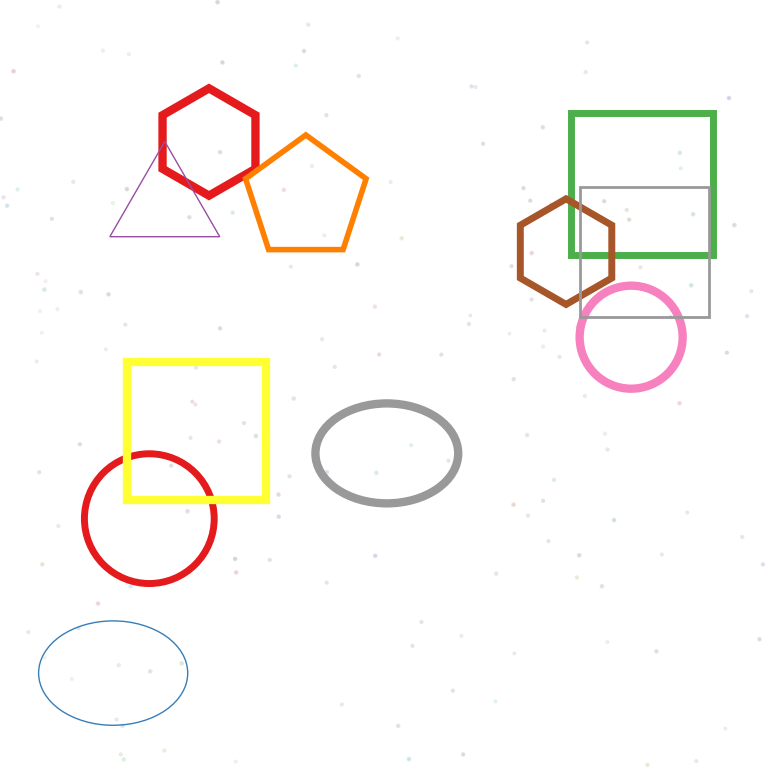[{"shape": "hexagon", "thickness": 3, "radius": 0.35, "center": [0.271, 0.816]}, {"shape": "circle", "thickness": 2.5, "radius": 0.42, "center": [0.194, 0.326]}, {"shape": "oval", "thickness": 0.5, "radius": 0.48, "center": [0.147, 0.126]}, {"shape": "square", "thickness": 2.5, "radius": 0.46, "center": [0.833, 0.761]}, {"shape": "triangle", "thickness": 0.5, "radius": 0.41, "center": [0.214, 0.734]}, {"shape": "pentagon", "thickness": 2, "radius": 0.41, "center": [0.397, 0.742]}, {"shape": "square", "thickness": 3, "radius": 0.45, "center": [0.255, 0.44]}, {"shape": "hexagon", "thickness": 2.5, "radius": 0.34, "center": [0.735, 0.673]}, {"shape": "circle", "thickness": 3, "radius": 0.33, "center": [0.82, 0.562]}, {"shape": "oval", "thickness": 3, "radius": 0.46, "center": [0.502, 0.411]}, {"shape": "square", "thickness": 1, "radius": 0.42, "center": [0.837, 0.673]}]